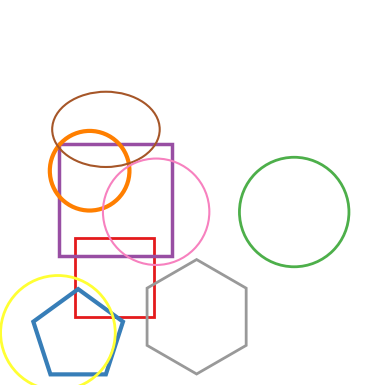[{"shape": "square", "thickness": 2, "radius": 0.51, "center": [0.298, 0.279]}, {"shape": "pentagon", "thickness": 3, "radius": 0.61, "center": [0.203, 0.127]}, {"shape": "circle", "thickness": 2, "radius": 0.71, "center": [0.764, 0.449]}, {"shape": "square", "thickness": 2.5, "radius": 0.73, "center": [0.299, 0.481]}, {"shape": "circle", "thickness": 3, "radius": 0.52, "center": [0.233, 0.557]}, {"shape": "circle", "thickness": 2, "radius": 0.74, "center": [0.15, 0.136]}, {"shape": "oval", "thickness": 1.5, "radius": 0.7, "center": [0.275, 0.664]}, {"shape": "circle", "thickness": 1.5, "radius": 0.69, "center": [0.406, 0.45]}, {"shape": "hexagon", "thickness": 2, "radius": 0.74, "center": [0.511, 0.177]}]